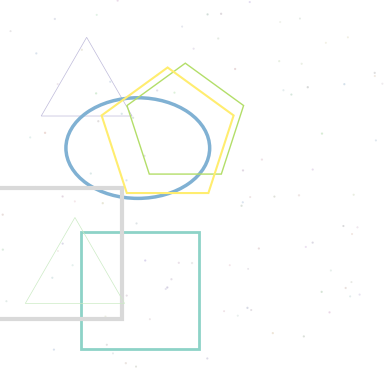[{"shape": "square", "thickness": 2, "radius": 0.77, "center": [0.364, 0.245]}, {"shape": "triangle", "thickness": 0.5, "radius": 0.68, "center": [0.225, 0.767]}, {"shape": "oval", "thickness": 2.5, "radius": 0.93, "center": [0.358, 0.615]}, {"shape": "pentagon", "thickness": 1, "radius": 0.8, "center": [0.481, 0.677]}, {"shape": "square", "thickness": 3, "radius": 0.85, "center": [0.146, 0.342]}, {"shape": "triangle", "thickness": 0.5, "radius": 0.74, "center": [0.195, 0.286]}, {"shape": "pentagon", "thickness": 1.5, "radius": 0.9, "center": [0.435, 0.644]}]